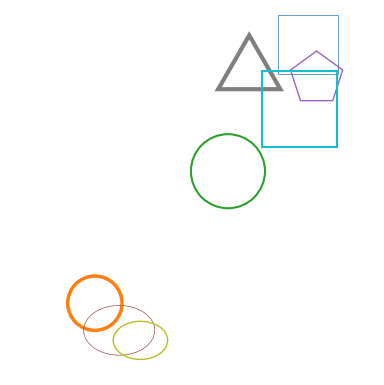[{"shape": "square", "thickness": 0.5, "radius": 0.39, "center": [0.799, 0.884]}, {"shape": "circle", "thickness": 2.5, "radius": 0.35, "center": [0.246, 0.213]}, {"shape": "circle", "thickness": 1.5, "radius": 0.48, "center": [0.592, 0.555]}, {"shape": "pentagon", "thickness": 1, "radius": 0.36, "center": [0.822, 0.796]}, {"shape": "oval", "thickness": 0.5, "radius": 0.46, "center": [0.31, 0.142]}, {"shape": "triangle", "thickness": 3, "radius": 0.47, "center": [0.647, 0.815]}, {"shape": "oval", "thickness": 1, "radius": 0.35, "center": [0.365, 0.116]}, {"shape": "square", "thickness": 1.5, "radius": 0.49, "center": [0.777, 0.717]}]